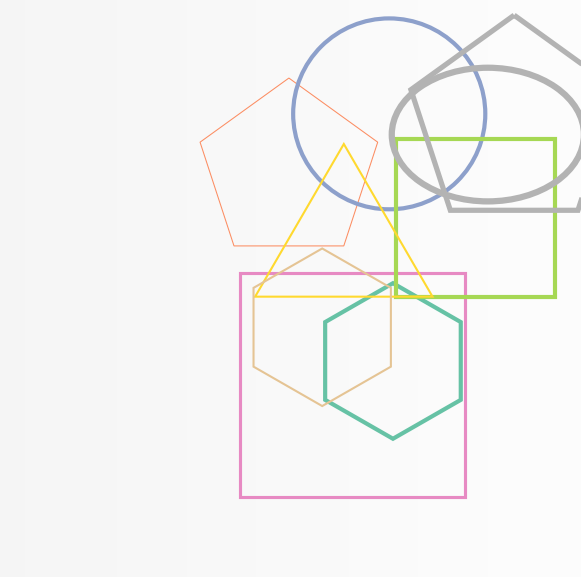[{"shape": "hexagon", "thickness": 2, "radius": 0.67, "center": [0.676, 0.374]}, {"shape": "pentagon", "thickness": 0.5, "radius": 0.8, "center": [0.497, 0.703]}, {"shape": "circle", "thickness": 2, "radius": 0.83, "center": [0.67, 0.802]}, {"shape": "square", "thickness": 1.5, "radius": 0.97, "center": [0.607, 0.333]}, {"shape": "square", "thickness": 2, "radius": 0.68, "center": [0.818, 0.622]}, {"shape": "triangle", "thickness": 1, "radius": 0.88, "center": [0.592, 0.574]}, {"shape": "hexagon", "thickness": 1, "radius": 0.68, "center": [0.554, 0.432]}, {"shape": "oval", "thickness": 3, "radius": 0.83, "center": [0.839, 0.766]}, {"shape": "pentagon", "thickness": 2.5, "radius": 0.93, "center": [0.885, 0.786]}]